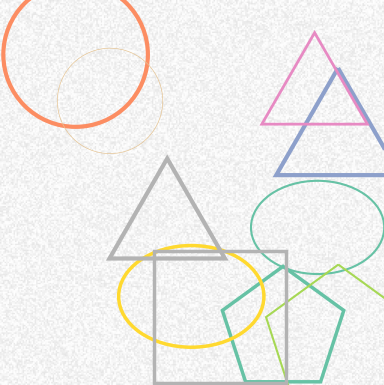[{"shape": "oval", "thickness": 1.5, "radius": 0.87, "center": [0.825, 0.409]}, {"shape": "pentagon", "thickness": 2.5, "radius": 0.83, "center": [0.735, 0.142]}, {"shape": "circle", "thickness": 3, "radius": 0.94, "center": [0.196, 0.858]}, {"shape": "triangle", "thickness": 3, "radius": 0.93, "center": [0.878, 0.638]}, {"shape": "triangle", "thickness": 2, "radius": 0.79, "center": [0.817, 0.757]}, {"shape": "pentagon", "thickness": 1.5, "radius": 0.99, "center": [0.879, 0.115]}, {"shape": "oval", "thickness": 2.5, "radius": 0.94, "center": [0.497, 0.23]}, {"shape": "circle", "thickness": 0.5, "radius": 0.68, "center": [0.286, 0.738]}, {"shape": "square", "thickness": 2.5, "radius": 0.86, "center": [0.572, 0.177]}, {"shape": "triangle", "thickness": 3, "radius": 0.87, "center": [0.434, 0.415]}]